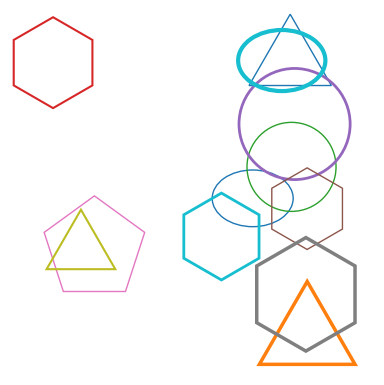[{"shape": "triangle", "thickness": 1, "radius": 0.62, "center": [0.754, 0.84]}, {"shape": "oval", "thickness": 1, "radius": 0.53, "center": [0.656, 0.485]}, {"shape": "triangle", "thickness": 2.5, "radius": 0.72, "center": [0.798, 0.125]}, {"shape": "circle", "thickness": 1, "radius": 0.58, "center": [0.757, 0.567]}, {"shape": "hexagon", "thickness": 1.5, "radius": 0.59, "center": [0.138, 0.837]}, {"shape": "circle", "thickness": 2, "radius": 0.72, "center": [0.765, 0.678]}, {"shape": "hexagon", "thickness": 1, "radius": 0.53, "center": [0.798, 0.458]}, {"shape": "pentagon", "thickness": 1, "radius": 0.69, "center": [0.245, 0.354]}, {"shape": "hexagon", "thickness": 2.5, "radius": 0.74, "center": [0.795, 0.236]}, {"shape": "triangle", "thickness": 1.5, "radius": 0.52, "center": [0.21, 0.352]}, {"shape": "oval", "thickness": 3, "radius": 0.57, "center": [0.732, 0.843]}, {"shape": "hexagon", "thickness": 2, "radius": 0.56, "center": [0.575, 0.386]}]